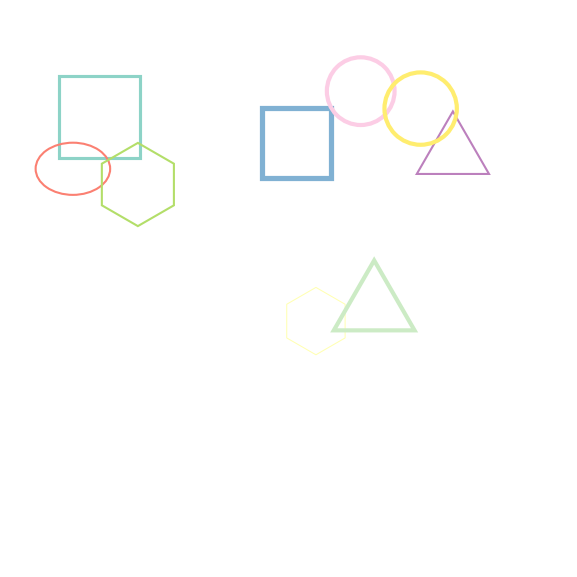[{"shape": "square", "thickness": 1.5, "radius": 0.35, "center": [0.172, 0.796]}, {"shape": "hexagon", "thickness": 0.5, "radius": 0.29, "center": [0.547, 0.443]}, {"shape": "oval", "thickness": 1, "radius": 0.32, "center": [0.126, 0.707]}, {"shape": "square", "thickness": 2.5, "radius": 0.3, "center": [0.513, 0.752]}, {"shape": "hexagon", "thickness": 1, "radius": 0.36, "center": [0.239, 0.68]}, {"shape": "circle", "thickness": 2, "radius": 0.29, "center": [0.625, 0.841]}, {"shape": "triangle", "thickness": 1, "radius": 0.36, "center": [0.784, 0.734]}, {"shape": "triangle", "thickness": 2, "radius": 0.4, "center": [0.648, 0.467]}, {"shape": "circle", "thickness": 2, "radius": 0.31, "center": [0.728, 0.811]}]